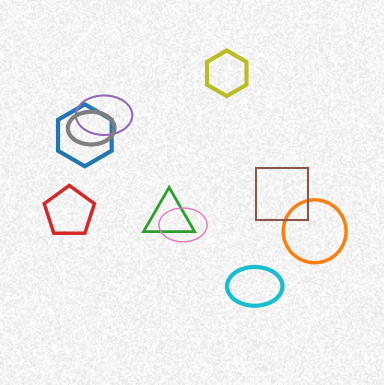[{"shape": "hexagon", "thickness": 3, "radius": 0.4, "center": [0.22, 0.649]}, {"shape": "circle", "thickness": 2.5, "radius": 0.41, "center": [0.817, 0.399]}, {"shape": "triangle", "thickness": 2, "radius": 0.38, "center": [0.439, 0.437]}, {"shape": "pentagon", "thickness": 2.5, "radius": 0.34, "center": [0.18, 0.45]}, {"shape": "oval", "thickness": 1.5, "radius": 0.37, "center": [0.27, 0.701]}, {"shape": "square", "thickness": 1.5, "radius": 0.34, "center": [0.733, 0.496]}, {"shape": "oval", "thickness": 1, "radius": 0.31, "center": [0.475, 0.416]}, {"shape": "oval", "thickness": 3, "radius": 0.3, "center": [0.237, 0.667]}, {"shape": "hexagon", "thickness": 3, "radius": 0.3, "center": [0.589, 0.81]}, {"shape": "oval", "thickness": 3, "radius": 0.36, "center": [0.662, 0.256]}]